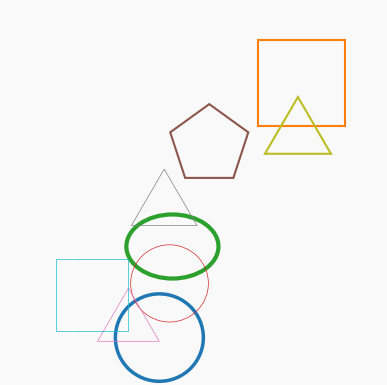[{"shape": "circle", "thickness": 2.5, "radius": 0.57, "center": [0.411, 0.123]}, {"shape": "square", "thickness": 1.5, "radius": 0.56, "center": [0.778, 0.784]}, {"shape": "oval", "thickness": 3, "radius": 0.59, "center": [0.445, 0.36]}, {"shape": "circle", "thickness": 0.5, "radius": 0.5, "center": [0.437, 0.264]}, {"shape": "pentagon", "thickness": 1.5, "radius": 0.53, "center": [0.54, 0.624]}, {"shape": "triangle", "thickness": 0.5, "radius": 0.46, "center": [0.331, 0.159]}, {"shape": "triangle", "thickness": 0.5, "radius": 0.49, "center": [0.424, 0.463]}, {"shape": "triangle", "thickness": 1.5, "radius": 0.49, "center": [0.769, 0.65]}, {"shape": "square", "thickness": 0.5, "radius": 0.47, "center": [0.237, 0.234]}]